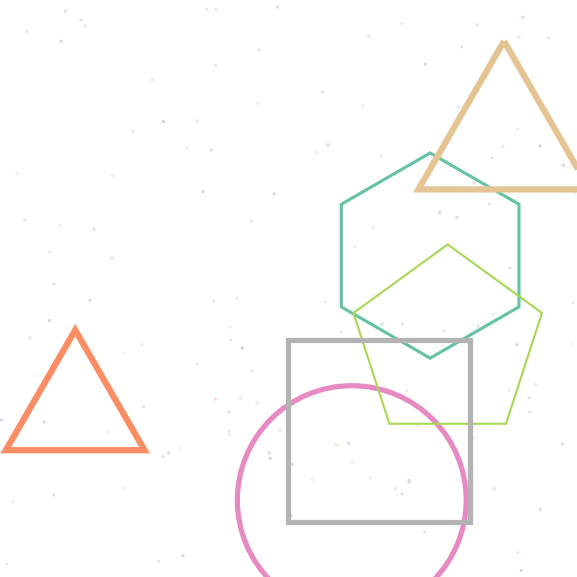[{"shape": "hexagon", "thickness": 1.5, "radius": 0.89, "center": [0.745, 0.557]}, {"shape": "triangle", "thickness": 3, "radius": 0.69, "center": [0.13, 0.289]}, {"shape": "circle", "thickness": 2.5, "radius": 0.99, "center": [0.609, 0.133]}, {"shape": "pentagon", "thickness": 1, "radius": 0.86, "center": [0.775, 0.404]}, {"shape": "triangle", "thickness": 3, "radius": 0.86, "center": [0.873, 0.757]}, {"shape": "square", "thickness": 2.5, "radius": 0.79, "center": [0.656, 0.253]}]